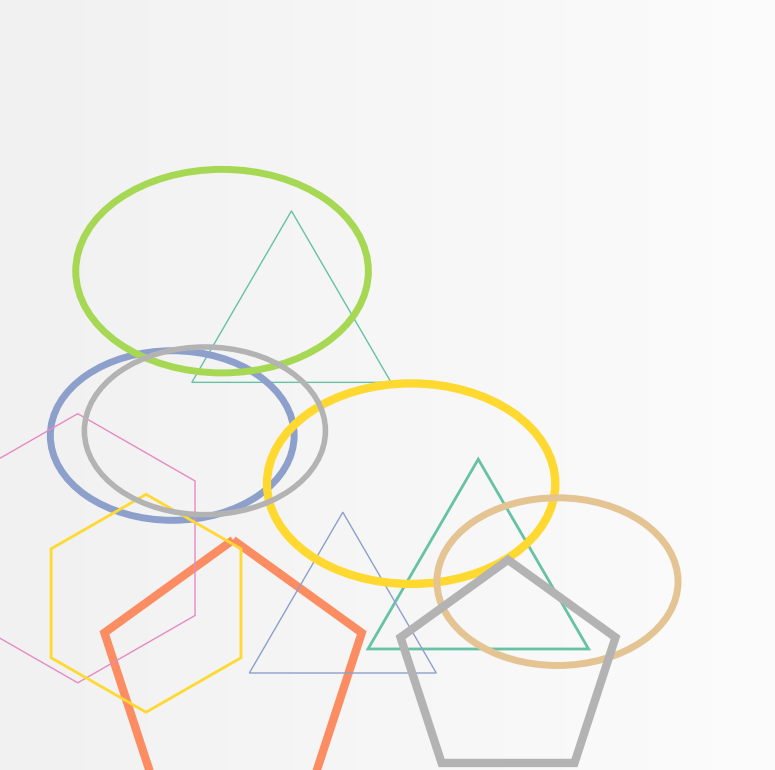[{"shape": "triangle", "thickness": 1, "radius": 0.82, "center": [0.617, 0.239]}, {"shape": "triangle", "thickness": 0.5, "radius": 0.74, "center": [0.376, 0.578]}, {"shape": "pentagon", "thickness": 3, "radius": 0.87, "center": [0.301, 0.124]}, {"shape": "oval", "thickness": 2.5, "radius": 0.79, "center": [0.222, 0.434]}, {"shape": "triangle", "thickness": 0.5, "radius": 0.7, "center": [0.442, 0.196]}, {"shape": "hexagon", "thickness": 0.5, "radius": 0.87, "center": [0.1, 0.288]}, {"shape": "oval", "thickness": 2.5, "radius": 0.94, "center": [0.287, 0.648]}, {"shape": "hexagon", "thickness": 1, "radius": 0.71, "center": [0.188, 0.217]}, {"shape": "oval", "thickness": 3, "radius": 0.93, "center": [0.53, 0.372]}, {"shape": "oval", "thickness": 2.5, "radius": 0.78, "center": [0.719, 0.245]}, {"shape": "pentagon", "thickness": 3, "radius": 0.73, "center": [0.656, 0.127]}, {"shape": "oval", "thickness": 2, "radius": 0.78, "center": [0.264, 0.44]}]